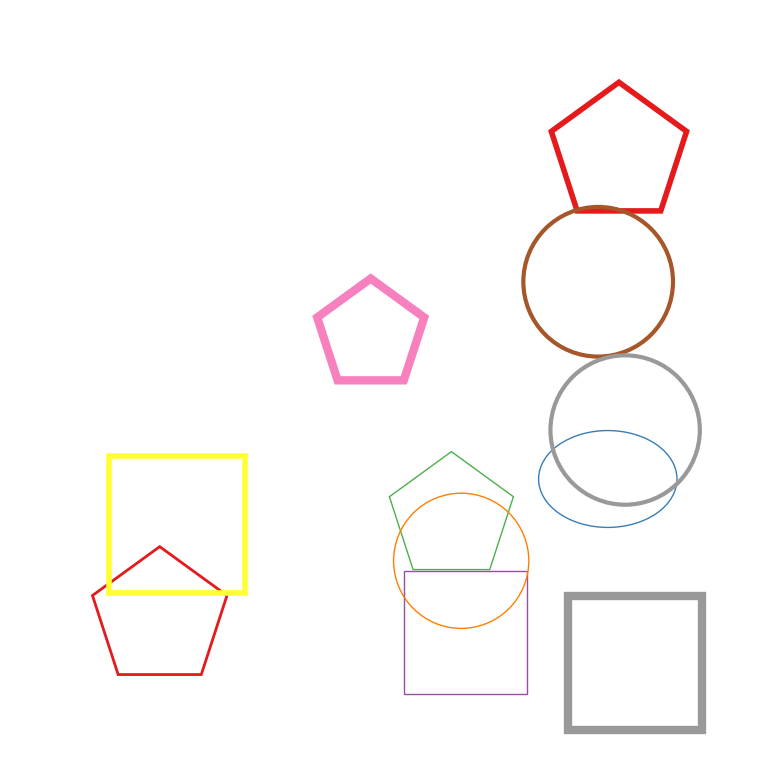[{"shape": "pentagon", "thickness": 2, "radius": 0.46, "center": [0.804, 0.801]}, {"shape": "pentagon", "thickness": 1, "radius": 0.46, "center": [0.207, 0.198]}, {"shape": "oval", "thickness": 0.5, "radius": 0.45, "center": [0.789, 0.378]}, {"shape": "pentagon", "thickness": 0.5, "radius": 0.42, "center": [0.586, 0.329]}, {"shape": "square", "thickness": 0.5, "radius": 0.4, "center": [0.604, 0.178]}, {"shape": "circle", "thickness": 0.5, "radius": 0.44, "center": [0.599, 0.272]}, {"shape": "square", "thickness": 2, "radius": 0.44, "center": [0.23, 0.319]}, {"shape": "circle", "thickness": 1.5, "radius": 0.49, "center": [0.777, 0.634]}, {"shape": "pentagon", "thickness": 3, "radius": 0.37, "center": [0.481, 0.565]}, {"shape": "circle", "thickness": 1.5, "radius": 0.48, "center": [0.812, 0.442]}, {"shape": "square", "thickness": 3, "radius": 0.44, "center": [0.825, 0.139]}]